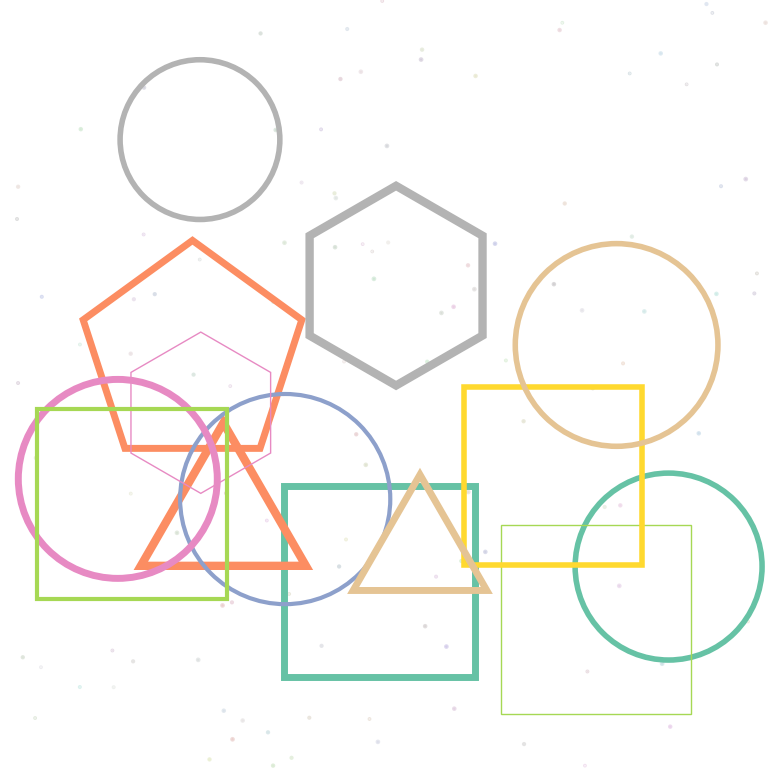[{"shape": "square", "thickness": 2.5, "radius": 0.62, "center": [0.492, 0.245]}, {"shape": "circle", "thickness": 2, "radius": 0.61, "center": [0.868, 0.264]}, {"shape": "triangle", "thickness": 3, "radius": 0.62, "center": [0.29, 0.327]}, {"shape": "pentagon", "thickness": 2.5, "radius": 0.75, "center": [0.25, 0.538]}, {"shape": "circle", "thickness": 1.5, "radius": 0.68, "center": [0.37, 0.352]}, {"shape": "circle", "thickness": 2.5, "radius": 0.65, "center": [0.153, 0.378]}, {"shape": "hexagon", "thickness": 0.5, "radius": 0.52, "center": [0.261, 0.464]}, {"shape": "square", "thickness": 0.5, "radius": 0.61, "center": [0.774, 0.195]}, {"shape": "square", "thickness": 1.5, "radius": 0.62, "center": [0.171, 0.346]}, {"shape": "square", "thickness": 2, "radius": 0.58, "center": [0.718, 0.382]}, {"shape": "circle", "thickness": 2, "radius": 0.66, "center": [0.801, 0.552]}, {"shape": "triangle", "thickness": 2.5, "radius": 0.5, "center": [0.545, 0.283]}, {"shape": "circle", "thickness": 2, "radius": 0.52, "center": [0.26, 0.819]}, {"shape": "hexagon", "thickness": 3, "radius": 0.65, "center": [0.514, 0.629]}]